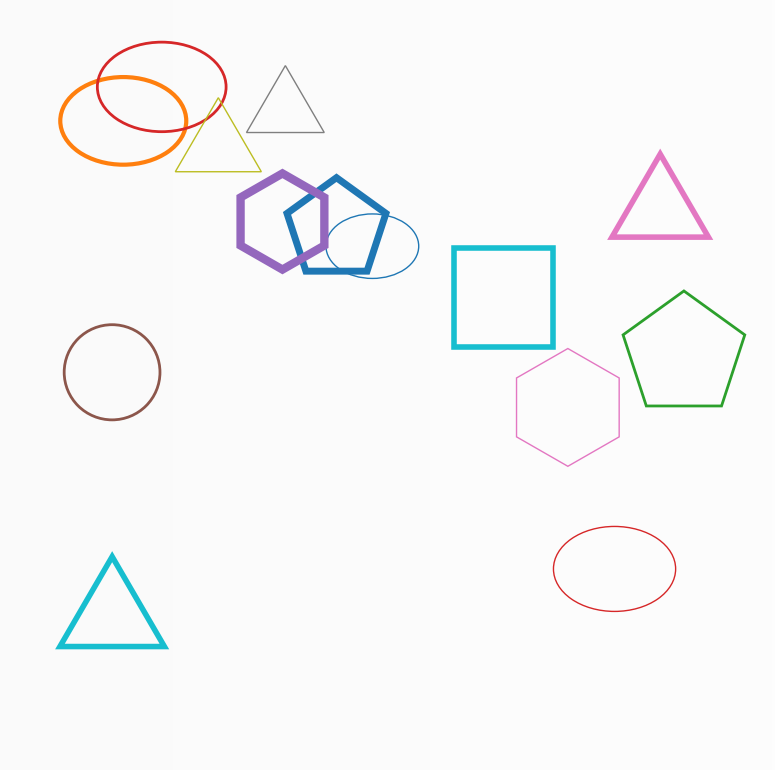[{"shape": "pentagon", "thickness": 2.5, "radius": 0.34, "center": [0.434, 0.702]}, {"shape": "oval", "thickness": 0.5, "radius": 0.3, "center": [0.48, 0.68]}, {"shape": "oval", "thickness": 1.5, "radius": 0.41, "center": [0.159, 0.843]}, {"shape": "pentagon", "thickness": 1, "radius": 0.41, "center": [0.882, 0.54]}, {"shape": "oval", "thickness": 0.5, "radius": 0.39, "center": [0.793, 0.261]}, {"shape": "oval", "thickness": 1, "radius": 0.42, "center": [0.209, 0.887]}, {"shape": "hexagon", "thickness": 3, "radius": 0.31, "center": [0.364, 0.712]}, {"shape": "circle", "thickness": 1, "radius": 0.31, "center": [0.145, 0.517]}, {"shape": "hexagon", "thickness": 0.5, "radius": 0.38, "center": [0.733, 0.471]}, {"shape": "triangle", "thickness": 2, "radius": 0.36, "center": [0.852, 0.728]}, {"shape": "triangle", "thickness": 0.5, "radius": 0.29, "center": [0.368, 0.857]}, {"shape": "triangle", "thickness": 0.5, "radius": 0.32, "center": [0.282, 0.809]}, {"shape": "square", "thickness": 2, "radius": 0.32, "center": [0.649, 0.614]}, {"shape": "triangle", "thickness": 2, "radius": 0.39, "center": [0.145, 0.199]}]